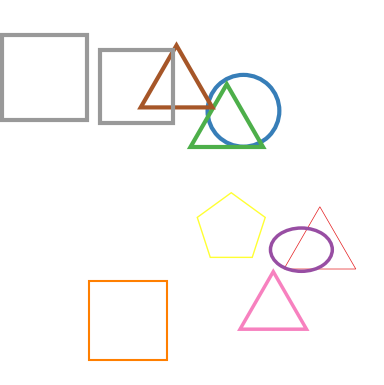[{"shape": "triangle", "thickness": 0.5, "radius": 0.54, "center": [0.831, 0.355]}, {"shape": "circle", "thickness": 3, "radius": 0.47, "center": [0.632, 0.712]}, {"shape": "triangle", "thickness": 3, "radius": 0.54, "center": [0.589, 0.673]}, {"shape": "oval", "thickness": 2.5, "radius": 0.4, "center": [0.783, 0.352]}, {"shape": "square", "thickness": 1.5, "radius": 0.51, "center": [0.333, 0.168]}, {"shape": "pentagon", "thickness": 1, "radius": 0.46, "center": [0.601, 0.407]}, {"shape": "triangle", "thickness": 3, "radius": 0.54, "center": [0.458, 0.775]}, {"shape": "triangle", "thickness": 2.5, "radius": 0.5, "center": [0.71, 0.195]}, {"shape": "square", "thickness": 3, "radius": 0.55, "center": [0.115, 0.798]}, {"shape": "square", "thickness": 3, "radius": 0.48, "center": [0.355, 0.775]}]